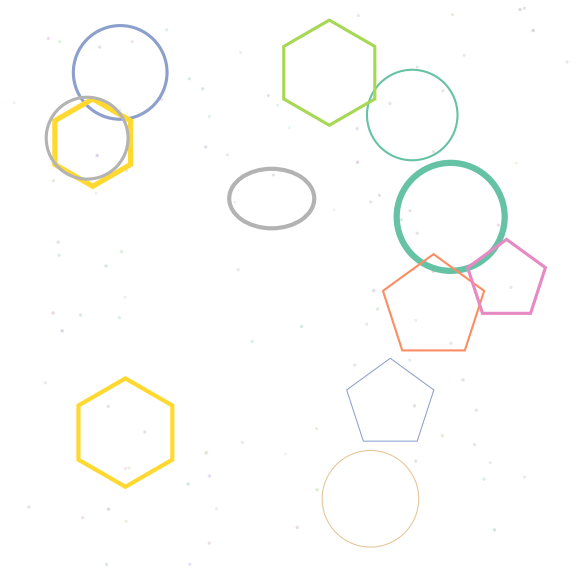[{"shape": "circle", "thickness": 3, "radius": 0.47, "center": [0.78, 0.624]}, {"shape": "circle", "thickness": 1, "radius": 0.39, "center": [0.714, 0.8]}, {"shape": "pentagon", "thickness": 1, "radius": 0.46, "center": [0.751, 0.467]}, {"shape": "circle", "thickness": 1.5, "radius": 0.41, "center": [0.208, 0.874]}, {"shape": "pentagon", "thickness": 0.5, "radius": 0.4, "center": [0.676, 0.299]}, {"shape": "pentagon", "thickness": 1.5, "radius": 0.35, "center": [0.877, 0.514]}, {"shape": "hexagon", "thickness": 1.5, "radius": 0.46, "center": [0.57, 0.873]}, {"shape": "hexagon", "thickness": 2.5, "radius": 0.38, "center": [0.161, 0.752]}, {"shape": "hexagon", "thickness": 2, "radius": 0.47, "center": [0.217, 0.25]}, {"shape": "circle", "thickness": 0.5, "radius": 0.42, "center": [0.641, 0.135]}, {"shape": "circle", "thickness": 1.5, "radius": 0.35, "center": [0.151, 0.76]}, {"shape": "oval", "thickness": 2, "radius": 0.37, "center": [0.471, 0.655]}]